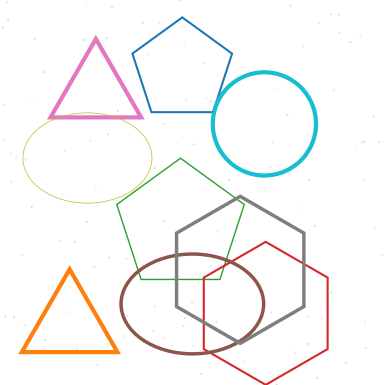[{"shape": "pentagon", "thickness": 1.5, "radius": 0.68, "center": [0.473, 0.819]}, {"shape": "triangle", "thickness": 3, "radius": 0.72, "center": [0.181, 0.157]}, {"shape": "pentagon", "thickness": 1, "radius": 0.87, "center": [0.469, 0.415]}, {"shape": "hexagon", "thickness": 1.5, "radius": 0.93, "center": [0.69, 0.186]}, {"shape": "oval", "thickness": 2.5, "radius": 0.93, "center": [0.5, 0.211]}, {"shape": "triangle", "thickness": 3, "radius": 0.68, "center": [0.249, 0.763]}, {"shape": "hexagon", "thickness": 2.5, "radius": 0.95, "center": [0.624, 0.299]}, {"shape": "oval", "thickness": 0.5, "radius": 0.84, "center": [0.227, 0.59]}, {"shape": "circle", "thickness": 3, "radius": 0.67, "center": [0.687, 0.678]}]